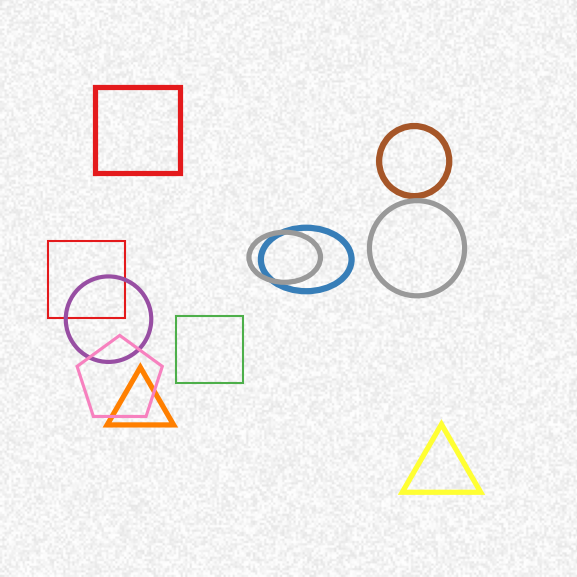[{"shape": "square", "thickness": 1, "radius": 0.33, "center": [0.15, 0.515]}, {"shape": "square", "thickness": 2.5, "radius": 0.37, "center": [0.238, 0.773]}, {"shape": "oval", "thickness": 3, "radius": 0.39, "center": [0.53, 0.55]}, {"shape": "square", "thickness": 1, "radius": 0.29, "center": [0.363, 0.394]}, {"shape": "circle", "thickness": 2, "radius": 0.37, "center": [0.188, 0.446]}, {"shape": "triangle", "thickness": 2.5, "radius": 0.33, "center": [0.243, 0.297]}, {"shape": "triangle", "thickness": 2.5, "radius": 0.39, "center": [0.764, 0.186]}, {"shape": "circle", "thickness": 3, "radius": 0.3, "center": [0.717, 0.72]}, {"shape": "pentagon", "thickness": 1.5, "radius": 0.39, "center": [0.207, 0.341]}, {"shape": "oval", "thickness": 2.5, "radius": 0.31, "center": [0.493, 0.554]}, {"shape": "circle", "thickness": 2.5, "radius": 0.41, "center": [0.722, 0.569]}]